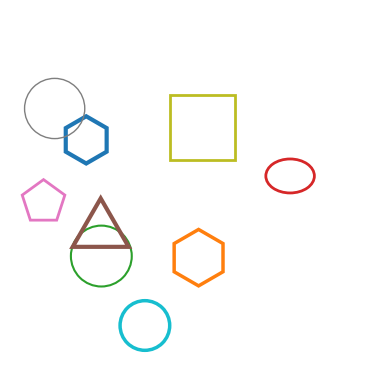[{"shape": "hexagon", "thickness": 3, "radius": 0.31, "center": [0.224, 0.637]}, {"shape": "hexagon", "thickness": 2.5, "radius": 0.37, "center": [0.516, 0.331]}, {"shape": "circle", "thickness": 1.5, "radius": 0.4, "center": [0.263, 0.335]}, {"shape": "oval", "thickness": 2, "radius": 0.32, "center": [0.754, 0.543]}, {"shape": "triangle", "thickness": 3, "radius": 0.42, "center": [0.262, 0.401]}, {"shape": "pentagon", "thickness": 2, "radius": 0.29, "center": [0.113, 0.475]}, {"shape": "circle", "thickness": 1, "radius": 0.39, "center": [0.142, 0.718]}, {"shape": "square", "thickness": 2, "radius": 0.42, "center": [0.527, 0.67]}, {"shape": "circle", "thickness": 2.5, "radius": 0.32, "center": [0.376, 0.155]}]